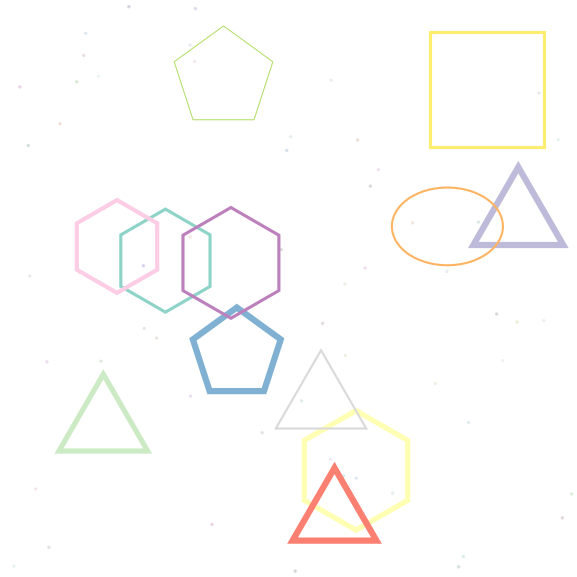[{"shape": "hexagon", "thickness": 1.5, "radius": 0.45, "center": [0.286, 0.548]}, {"shape": "hexagon", "thickness": 2.5, "radius": 0.52, "center": [0.616, 0.185]}, {"shape": "triangle", "thickness": 3, "radius": 0.45, "center": [0.897, 0.62]}, {"shape": "triangle", "thickness": 3, "radius": 0.42, "center": [0.579, 0.105]}, {"shape": "pentagon", "thickness": 3, "radius": 0.4, "center": [0.41, 0.387]}, {"shape": "oval", "thickness": 1, "radius": 0.48, "center": [0.775, 0.607]}, {"shape": "pentagon", "thickness": 0.5, "radius": 0.45, "center": [0.387, 0.864]}, {"shape": "hexagon", "thickness": 2, "radius": 0.4, "center": [0.203, 0.572]}, {"shape": "triangle", "thickness": 1, "radius": 0.45, "center": [0.556, 0.302]}, {"shape": "hexagon", "thickness": 1.5, "radius": 0.48, "center": [0.4, 0.544]}, {"shape": "triangle", "thickness": 2.5, "radius": 0.44, "center": [0.179, 0.262]}, {"shape": "square", "thickness": 1.5, "radius": 0.49, "center": [0.843, 0.844]}]